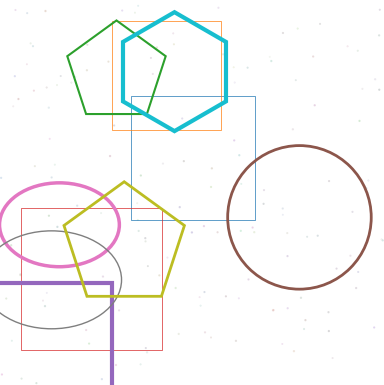[{"shape": "square", "thickness": 0.5, "radius": 0.8, "center": [0.5, 0.589]}, {"shape": "square", "thickness": 0.5, "radius": 0.71, "center": [0.433, 0.803]}, {"shape": "pentagon", "thickness": 1.5, "radius": 0.67, "center": [0.303, 0.813]}, {"shape": "square", "thickness": 0.5, "radius": 0.92, "center": [0.237, 0.275]}, {"shape": "square", "thickness": 3, "radius": 0.75, "center": [0.142, 0.115]}, {"shape": "circle", "thickness": 2, "radius": 0.93, "center": [0.778, 0.435]}, {"shape": "oval", "thickness": 2.5, "radius": 0.78, "center": [0.154, 0.416]}, {"shape": "oval", "thickness": 1, "radius": 0.91, "center": [0.134, 0.273]}, {"shape": "pentagon", "thickness": 2, "radius": 0.82, "center": [0.323, 0.363]}, {"shape": "hexagon", "thickness": 3, "radius": 0.77, "center": [0.453, 0.814]}]